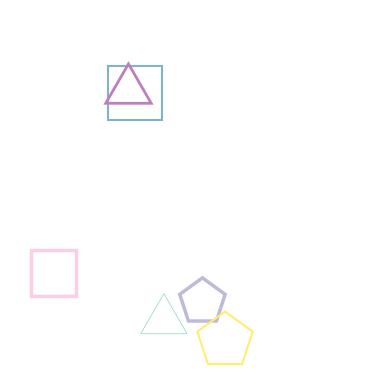[{"shape": "triangle", "thickness": 0.5, "radius": 0.35, "center": [0.426, 0.168]}, {"shape": "pentagon", "thickness": 2.5, "radius": 0.31, "center": [0.526, 0.216]}, {"shape": "square", "thickness": 1.5, "radius": 0.35, "center": [0.352, 0.759]}, {"shape": "square", "thickness": 2.5, "radius": 0.3, "center": [0.14, 0.291]}, {"shape": "triangle", "thickness": 2, "radius": 0.34, "center": [0.334, 0.766]}, {"shape": "pentagon", "thickness": 1.5, "radius": 0.38, "center": [0.584, 0.115]}]